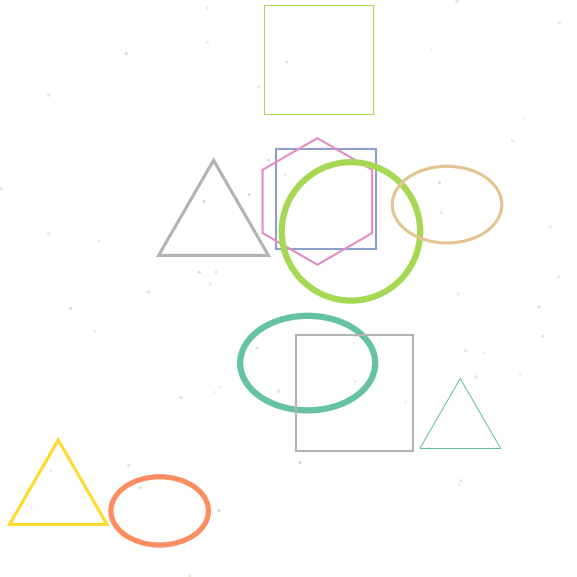[{"shape": "oval", "thickness": 3, "radius": 0.58, "center": [0.533, 0.37]}, {"shape": "triangle", "thickness": 0.5, "radius": 0.4, "center": [0.797, 0.263]}, {"shape": "oval", "thickness": 2.5, "radius": 0.42, "center": [0.277, 0.114]}, {"shape": "square", "thickness": 1, "radius": 0.43, "center": [0.564, 0.655]}, {"shape": "hexagon", "thickness": 1, "radius": 0.55, "center": [0.55, 0.65]}, {"shape": "circle", "thickness": 3, "radius": 0.6, "center": [0.608, 0.598]}, {"shape": "square", "thickness": 0.5, "radius": 0.47, "center": [0.551, 0.896]}, {"shape": "triangle", "thickness": 1.5, "radius": 0.49, "center": [0.101, 0.14]}, {"shape": "oval", "thickness": 1.5, "radius": 0.47, "center": [0.774, 0.645]}, {"shape": "triangle", "thickness": 1.5, "radius": 0.55, "center": [0.37, 0.612]}, {"shape": "square", "thickness": 1, "radius": 0.5, "center": [0.614, 0.319]}]